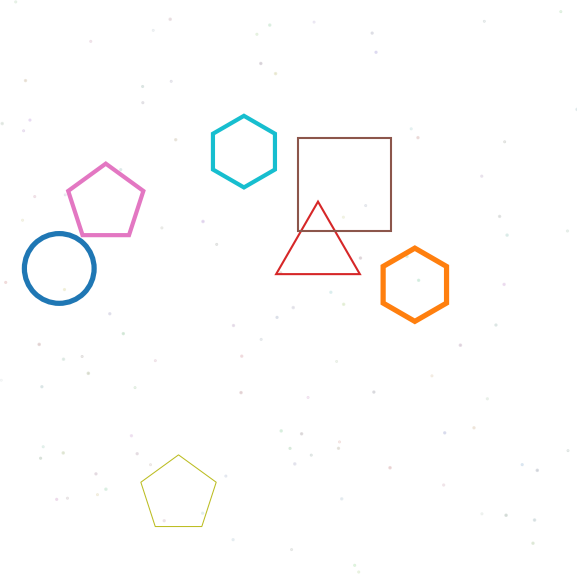[{"shape": "circle", "thickness": 2.5, "radius": 0.3, "center": [0.103, 0.534]}, {"shape": "hexagon", "thickness": 2.5, "radius": 0.32, "center": [0.718, 0.506]}, {"shape": "triangle", "thickness": 1, "radius": 0.42, "center": [0.551, 0.566]}, {"shape": "square", "thickness": 1, "radius": 0.4, "center": [0.596, 0.68]}, {"shape": "pentagon", "thickness": 2, "radius": 0.34, "center": [0.183, 0.647]}, {"shape": "pentagon", "thickness": 0.5, "radius": 0.34, "center": [0.309, 0.143]}, {"shape": "hexagon", "thickness": 2, "radius": 0.31, "center": [0.422, 0.737]}]